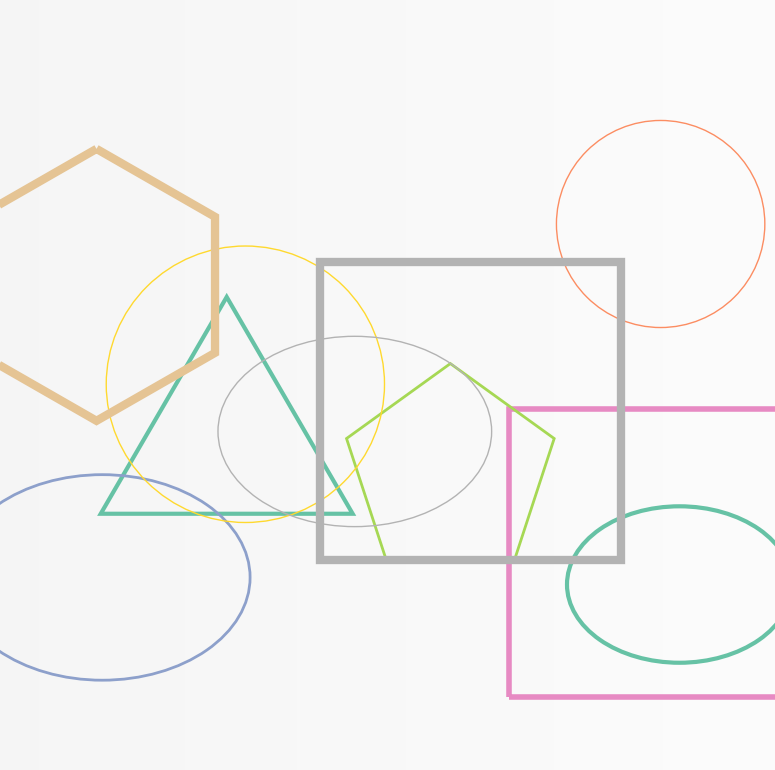[{"shape": "oval", "thickness": 1.5, "radius": 0.73, "center": [0.877, 0.241]}, {"shape": "triangle", "thickness": 1.5, "radius": 0.94, "center": [0.293, 0.427]}, {"shape": "circle", "thickness": 0.5, "radius": 0.67, "center": [0.852, 0.709]}, {"shape": "oval", "thickness": 1, "radius": 0.95, "center": [0.132, 0.25]}, {"shape": "square", "thickness": 2, "radius": 0.94, "center": [0.844, 0.282]}, {"shape": "pentagon", "thickness": 1, "radius": 0.7, "center": [0.581, 0.387]}, {"shape": "circle", "thickness": 0.5, "radius": 0.9, "center": [0.317, 0.501]}, {"shape": "hexagon", "thickness": 3, "radius": 0.88, "center": [0.125, 0.63]}, {"shape": "square", "thickness": 3, "radius": 0.97, "center": [0.607, 0.466]}, {"shape": "oval", "thickness": 0.5, "radius": 0.88, "center": [0.458, 0.44]}]